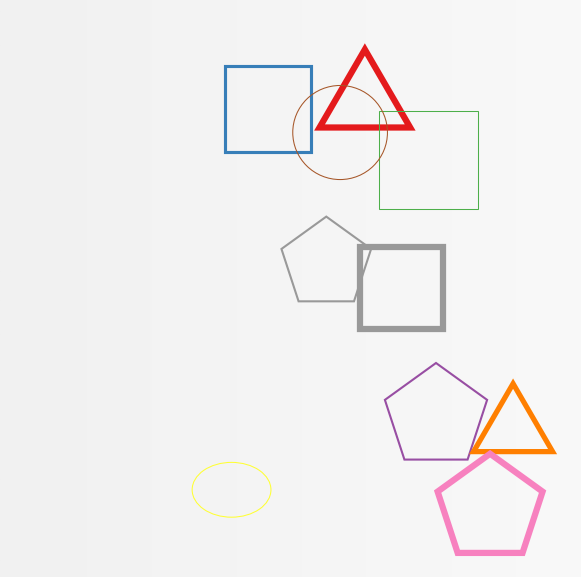[{"shape": "triangle", "thickness": 3, "radius": 0.45, "center": [0.628, 0.823]}, {"shape": "square", "thickness": 1.5, "radius": 0.37, "center": [0.461, 0.81]}, {"shape": "square", "thickness": 0.5, "radius": 0.42, "center": [0.737, 0.723]}, {"shape": "pentagon", "thickness": 1, "radius": 0.46, "center": [0.75, 0.278]}, {"shape": "triangle", "thickness": 2.5, "radius": 0.39, "center": [0.883, 0.256]}, {"shape": "oval", "thickness": 0.5, "radius": 0.34, "center": [0.398, 0.151]}, {"shape": "circle", "thickness": 0.5, "radius": 0.41, "center": [0.585, 0.77]}, {"shape": "pentagon", "thickness": 3, "radius": 0.47, "center": [0.843, 0.119]}, {"shape": "pentagon", "thickness": 1, "radius": 0.41, "center": [0.561, 0.543]}, {"shape": "square", "thickness": 3, "radius": 0.35, "center": [0.691, 0.5]}]